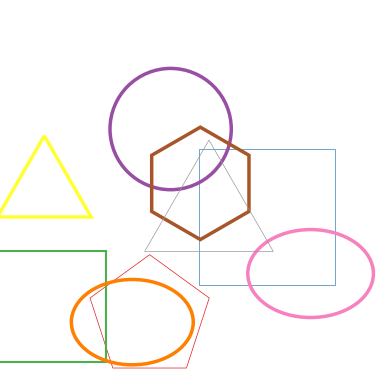[{"shape": "pentagon", "thickness": 0.5, "radius": 0.81, "center": [0.389, 0.176]}, {"shape": "square", "thickness": 0.5, "radius": 0.88, "center": [0.694, 0.437]}, {"shape": "square", "thickness": 1.5, "radius": 0.72, "center": [0.132, 0.205]}, {"shape": "circle", "thickness": 2.5, "radius": 0.79, "center": [0.443, 0.665]}, {"shape": "oval", "thickness": 2.5, "radius": 0.79, "center": [0.344, 0.163]}, {"shape": "triangle", "thickness": 2.5, "radius": 0.7, "center": [0.115, 0.507]}, {"shape": "hexagon", "thickness": 2.5, "radius": 0.73, "center": [0.52, 0.524]}, {"shape": "oval", "thickness": 2.5, "radius": 0.82, "center": [0.807, 0.289]}, {"shape": "triangle", "thickness": 0.5, "radius": 0.96, "center": [0.543, 0.443]}]